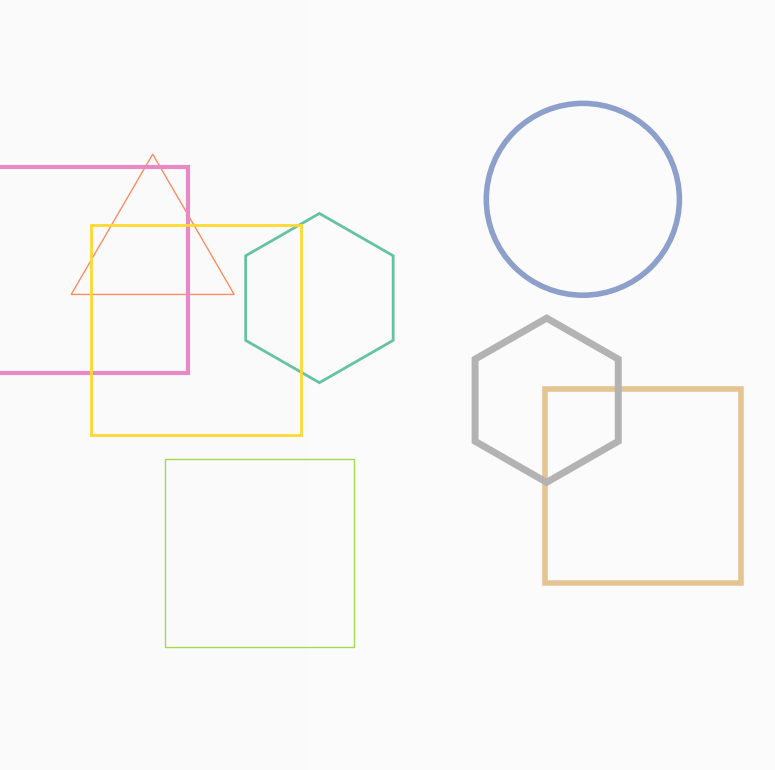[{"shape": "hexagon", "thickness": 1, "radius": 0.55, "center": [0.412, 0.613]}, {"shape": "triangle", "thickness": 0.5, "radius": 0.61, "center": [0.197, 0.678]}, {"shape": "circle", "thickness": 2, "radius": 0.62, "center": [0.752, 0.741]}, {"shape": "square", "thickness": 1.5, "radius": 0.67, "center": [0.109, 0.649]}, {"shape": "square", "thickness": 0.5, "radius": 0.61, "center": [0.335, 0.282]}, {"shape": "square", "thickness": 1, "radius": 0.68, "center": [0.253, 0.572]}, {"shape": "square", "thickness": 2, "radius": 0.63, "center": [0.83, 0.368]}, {"shape": "hexagon", "thickness": 2.5, "radius": 0.53, "center": [0.705, 0.48]}]